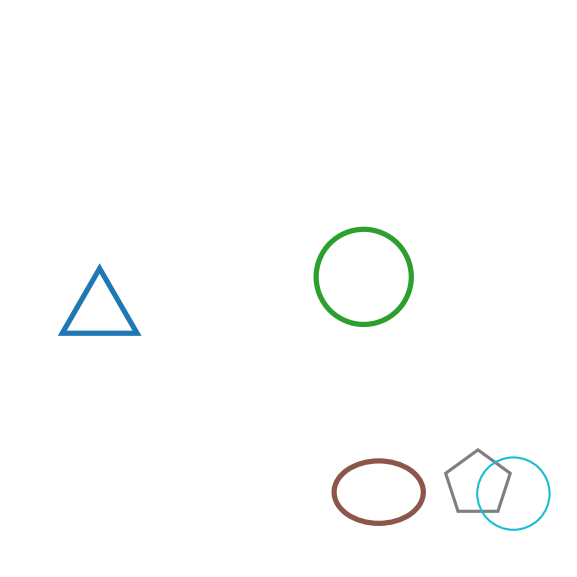[{"shape": "triangle", "thickness": 2.5, "radius": 0.37, "center": [0.173, 0.459]}, {"shape": "circle", "thickness": 2.5, "radius": 0.41, "center": [0.63, 0.52]}, {"shape": "oval", "thickness": 2.5, "radius": 0.39, "center": [0.656, 0.147]}, {"shape": "pentagon", "thickness": 1.5, "radius": 0.29, "center": [0.828, 0.161]}, {"shape": "circle", "thickness": 1, "radius": 0.31, "center": [0.889, 0.144]}]